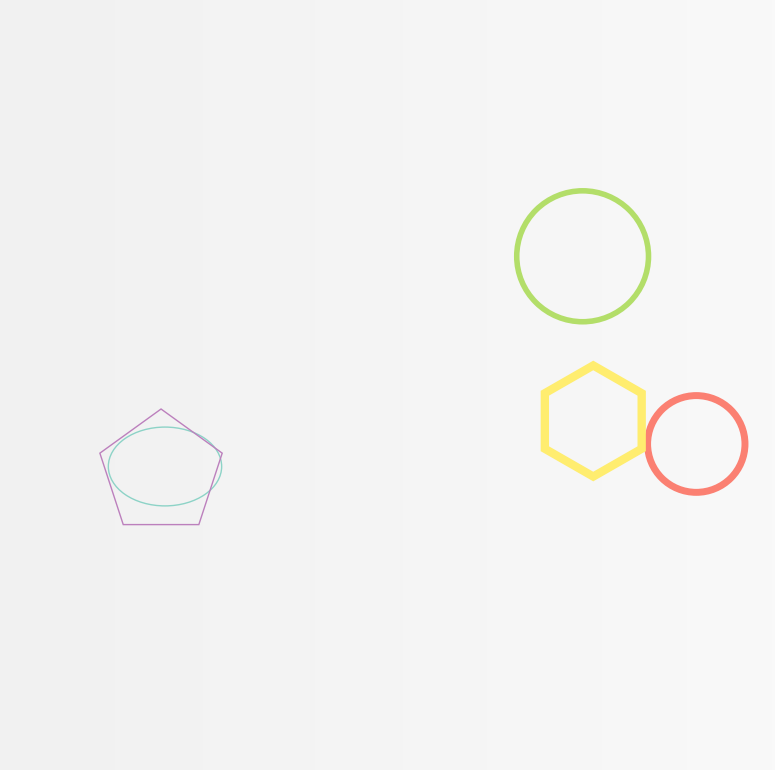[{"shape": "oval", "thickness": 0.5, "radius": 0.37, "center": [0.213, 0.394]}, {"shape": "circle", "thickness": 2.5, "radius": 0.31, "center": [0.898, 0.423]}, {"shape": "circle", "thickness": 2, "radius": 0.43, "center": [0.752, 0.667]}, {"shape": "pentagon", "thickness": 0.5, "radius": 0.41, "center": [0.208, 0.386]}, {"shape": "hexagon", "thickness": 3, "radius": 0.36, "center": [0.766, 0.453]}]